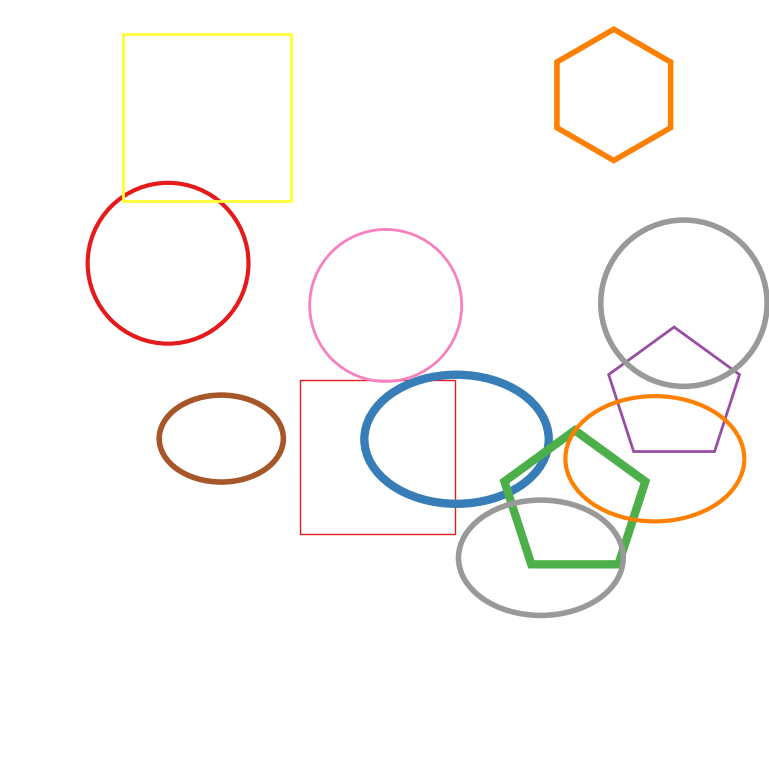[{"shape": "square", "thickness": 0.5, "radius": 0.5, "center": [0.491, 0.407]}, {"shape": "circle", "thickness": 1.5, "radius": 0.52, "center": [0.218, 0.658]}, {"shape": "oval", "thickness": 3, "radius": 0.6, "center": [0.593, 0.43]}, {"shape": "pentagon", "thickness": 3, "radius": 0.48, "center": [0.747, 0.345]}, {"shape": "pentagon", "thickness": 1, "radius": 0.45, "center": [0.875, 0.486]}, {"shape": "hexagon", "thickness": 2, "radius": 0.43, "center": [0.797, 0.877]}, {"shape": "oval", "thickness": 1.5, "radius": 0.58, "center": [0.85, 0.404]}, {"shape": "square", "thickness": 1, "radius": 0.54, "center": [0.269, 0.848]}, {"shape": "oval", "thickness": 2, "radius": 0.4, "center": [0.287, 0.43]}, {"shape": "circle", "thickness": 1, "radius": 0.49, "center": [0.501, 0.603]}, {"shape": "oval", "thickness": 2, "radius": 0.53, "center": [0.702, 0.276]}, {"shape": "circle", "thickness": 2, "radius": 0.54, "center": [0.888, 0.606]}]